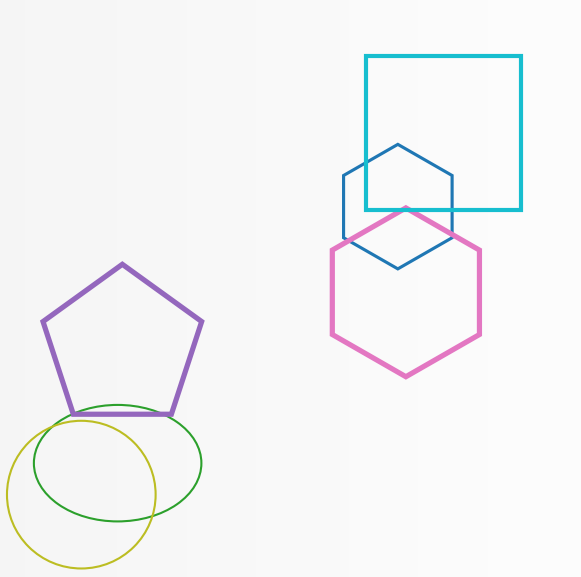[{"shape": "hexagon", "thickness": 1.5, "radius": 0.54, "center": [0.684, 0.641]}, {"shape": "oval", "thickness": 1, "radius": 0.72, "center": [0.202, 0.197]}, {"shape": "pentagon", "thickness": 2.5, "radius": 0.72, "center": [0.21, 0.398]}, {"shape": "hexagon", "thickness": 2.5, "radius": 0.73, "center": [0.698, 0.493]}, {"shape": "circle", "thickness": 1, "radius": 0.64, "center": [0.14, 0.143]}, {"shape": "square", "thickness": 2, "radius": 0.67, "center": [0.763, 0.768]}]